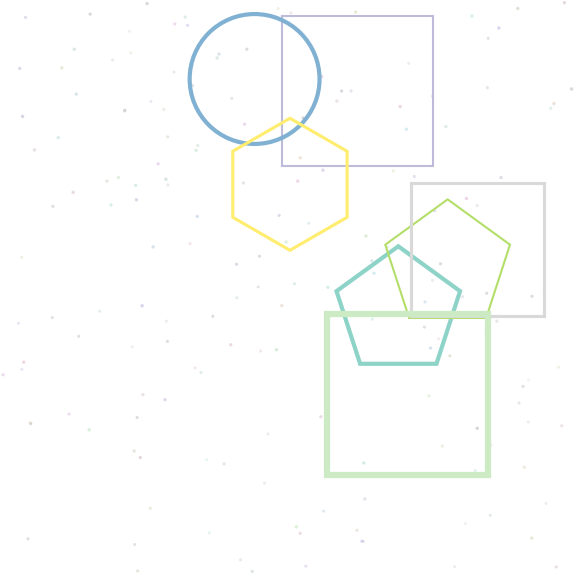[{"shape": "pentagon", "thickness": 2, "radius": 0.56, "center": [0.69, 0.46]}, {"shape": "square", "thickness": 1, "radius": 0.65, "center": [0.619, 0.841]}, {"shape": "circle", "thickness": 2, "radius": 0.56, "center": [0.441, 0.862]}, {"shape": "pentagon", "thickness": 1, "radius": 0.57, "center": [0.775, 0.54]}, {"shape": "square", "thickness": 1.5, "radius": 0.57, "center": [0.826, 0.568]}, {"shape": "square", "thickness": 3, "radius": 0.7, "center": [0.706, 0.315]}, {"shape": "hexagon", "thickness": 1.5, "radius": 0.57, "center": [0.502, 0.68]}]